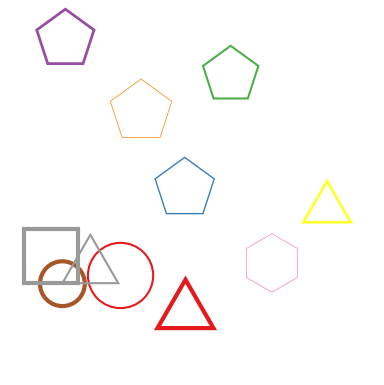[{"shape": "triangle", "thickness": 3, "radius": 0.42, "center": [0.482, 0.19]}, {"shape": "circle", "thickness": 1.5, "radius": 0.42, "center": [0.313, 0.284]}, {"shape": "pentagon", "thickness": 1, "radius": 0.4, "center": [0.48, 0.51]}, {"shape": "pentagon", "thickness": 1.5, "radius": 0.38, "center": [0.599, 0.805]}, {"shape": "pentagon", "thickness": 2, "radius": 0.39, "center": [0.17, 0.898]}, {"shape": "pentagon", "thickness": 0.5, "radius": 0.42, "center": [0.366, 0.711]}, {"shape": "triangle", "thickness": 2, "radius": 0.36, "center": [0.85, 0.458]}, {"shape": "circle", "thickness": 3, "radius": 0.29, "center": [0.162, 0.263]}, {"shape": "hexagon", "thickness": 0.5, "radius": 0.38, "center": [0.706, 0.317]}, {"shape": "square", "thickness": 3, "radius": 0.35, "center": [0.132, 0.334]}, {"shape": "triangle", "thickness": 1.5, "radius": 0.42, "center": [0.235, 0.306]}]